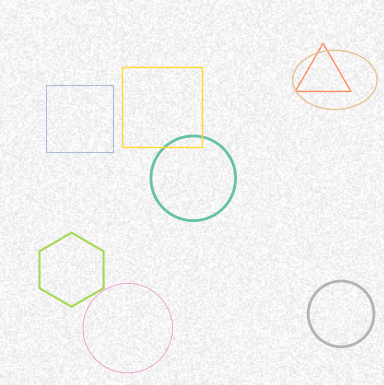[{"shape": "circle", "thickness": 2, "radius": 0.55, "center": [0.502, 0.537]}, {"shape": "triangle", "thickness": 1, "radius": 0.42, "center": [0.839, 0.804]}, {"shape": "square", "thickness": 0.5, "radius": 0.43, "center": [0.205, 0.691]}, {"shape": "circle", "thickness": 0.5, "radius": 0.58, "center": [0.332, 0.148]}, {"shape": "hexagon", "thickness": 1.5, "radius": 0.48, "center": [0.186, 0.299]}, {"shape": "square", "thickness": 1, "radius": 0.52, "center": [0.421, 0.722]}, {"shape": "oval", "thickness": 1, "radius": 0.55, "center": [0.87, 0.792]}, {"shape": "circle", "thickness": 2, "radius": 0.43, "center": [0.886, 0.185]}]